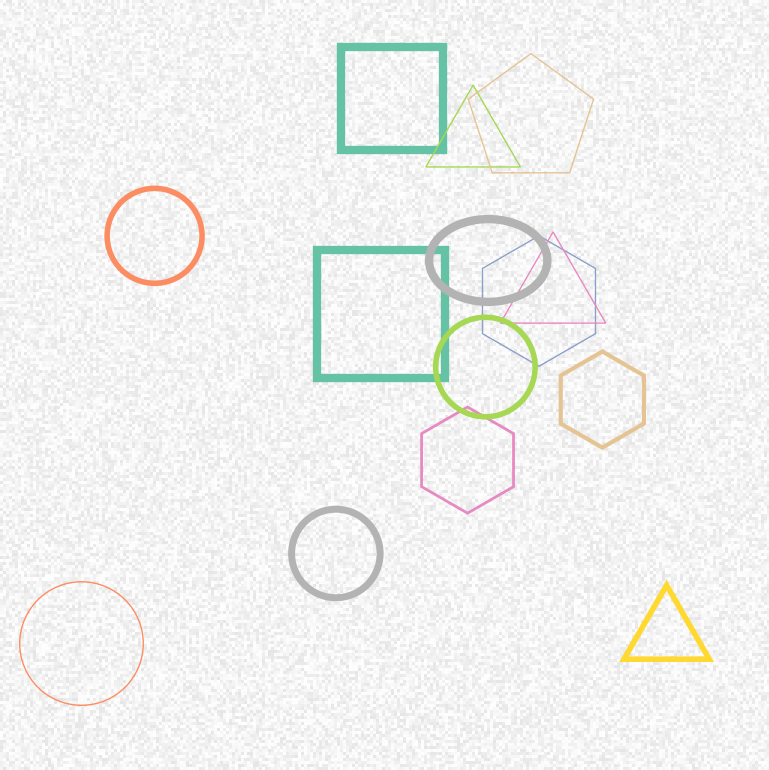[{"shape": "square", "thickness": 3, "radius": 0.42, "center": [0.495, 0.593]}, {"shape": "square", "thickness": 3, "radius": 0.33, "center": [0.509, 0.872]}, {"shape": "circle", "thickness": 0.5, "radius": 0.4, "center": [0.106, 0.164]}, {"shape": "circle", "thickness": 2, "radius": 0.31, "center": [0.201, 0.694]}, {"shape": "hexagon", "thickness": 0.5, "radius": 0.42, "center": [0.7, 0.609]}, {"shape": "triangle", "thickness": 0.5, "radius": 0.39, "center": [0.718, 0.62]}, {"shape": "hexagon", "thickness": 1, "radius": 0.34, "center": [0.607, 0.402]}, {"shape": "triangle", "thickness": 0.5, "radius": 0.35, "center": [0.614, 0.819]}, {"shape": "circle", "thickness": 2, "radius": 0.32, "center": [0.63, 0.523]}, {"shape": "triangle", "thickness": 2, "radius": 0.32, "center": [0.866, 0.176]}, {"shape": "pentagon", "thickness": 0.5, "radius": 0.43, "center": [0.69, 0.845]}, {"shape": "hexagon", "thickness": 1.5, "radius": 0.31, "center": [0.782, 0.481]}, {"shape": "circle", "thickness": 2.5, "radius": 0.29, "center": [0.436, 0.281]}, {"shape": "oval", "thickness": 3, "radius": 0.38, "center": [0.634, 0.662]}]